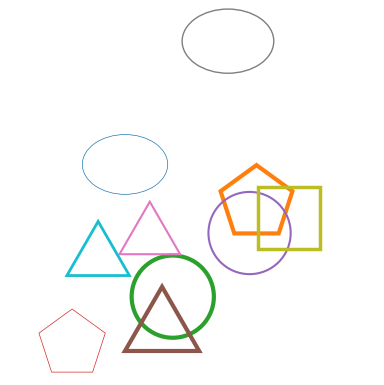[{"shape": "oval", "thickness": 0.5, "radius": 0.55, "center": [0.325, 0.573]}, {"shape": "pentagon", "thickness": 3, "radius": 0.49, "center": [0.666, 0.473]}, {"shape": "circle", "thickness": 3, "radius": 0.53, "center": [0.449, 0.229]}, {"shape": "pentagon", "thickness": 0.5, "radius": 0.45, "center": [0.187, 0.107]}, {"shape": "circle", "thickness": 1.5, "radius": 0.53, "center": [0.648, 0.395]}, {"shape": "triangle", "thickness": 3, "radius": 0.56, "center": [0.421, 0.144]}, {"shape": "triangle", "thickness": 1.5, "radius": 0.45, "center": [0.389, 0.385]}, {"shape": "oval", "thickness": 1, "radius": 0.6, "center": [0.592, 0.893]}, {"shape": "square", "thickness": 2.5, "radius": 0.4, "center": [0.752, 0.434]}, {"shape": "triangle", "thickness": 2, "radius": 0.47, "center": [0.255, 0.331]}]